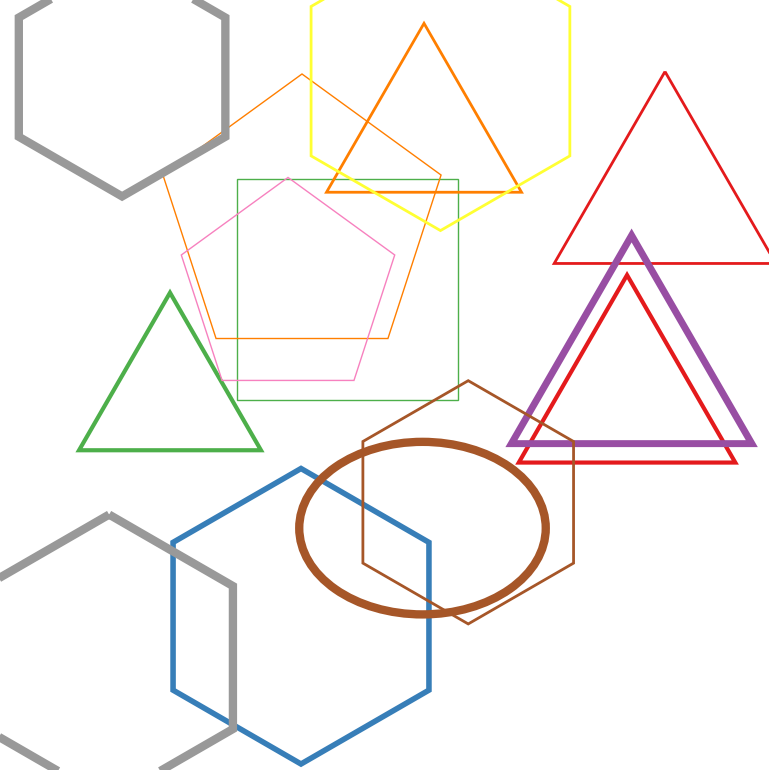[{"shape": "triangle", "thickness": 1.5, "radius": 0.81, "center": [0.814, 0.48]}, {"shape": "triangle", "thickness": 1, "radius": 0.83, "center": [0.864, 0.741]}, {"shape": "hexagon", "thickness": 2, "radius": 0.96, "center": [0.391, 0.2]}, {"shape": "square", "thickness": 0.5, "radius": 0.72, "center": [0.452, 0.624]}, {"shape": "triangle", "thickness": 1.5, "radius": 0.68, "center": [0.221, 0.483]}, {"shape": "triangle", "thickness": 2.5, "radius": 0.9, "center": [0.82, 0.514]}, {"shape": "triangle", "thickness": 1, "radius": 0.73, "center": [0.551, 0.823]}, {"shape": "pentagon", "thickness": 0.5, "radius": 0.95, "center": [0.392, 0.714]}, {"shape": "hexagon", "thickness": 1, "radius": 0.97, "center": [0.572, 0.895]}, {"shape": "hexagon", "thickness": 1, "radius": 0.79, "center": [0.608, 0.348]}, {"shape": "oval", "thickness": 3, "radius": 0.8, "center": [0.549, 0.314]}, {"shape": "pentagon", "thickness": 0.5, "radius": 0.73, "center": [0.374, 0.624]}, {"shape": "hexagon", "thickness": 3, "radius": 0.93, "center": [0.142, 0.146]}, {"shape": "hexagon", "thickness": 3, "radius": 0.77, "center": [0.159, 0.9]}]